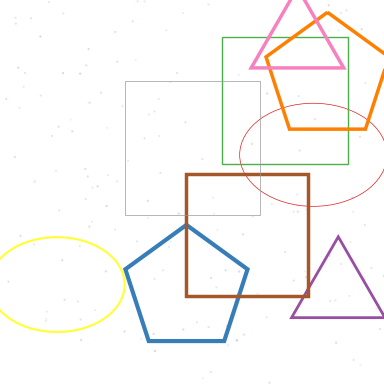[{"shape": "oval", "thickness": 0.5, "radius": 0.96, "center": [0.814, 0.598]}, {"shape": "pentagon", "thickness": 3, "radius": 0.83, "center": [0.484, 0.249]}, {"shape": "square", "thickness": 1, "radius": 0.82, "center": [0.74, 0.738]}, {"shape": "triangle", "thickness": 2, "radius": 0.7, "center": [0.879, 0.245]}, {"shape": "pentagon", "thickness": 2.5, "radius": 0.84, "center": [0.851, 0.8]}, {"shape": "oval", "thickness": 1.5, "radius": 0.88, "center": [0.148, 0.261]}, {"shape": "square", "thickness": 2.5, "radius": 0.79, "center": [0.642, 0.389]}, {"shape": "triangle", "thickness": 2.5, "radius": 0.69, "center": [0.773, 0.893]}, {"shape": "square", "thickness": 0.5, "radius": 0.87, "center": [0.5, 0.617]}]